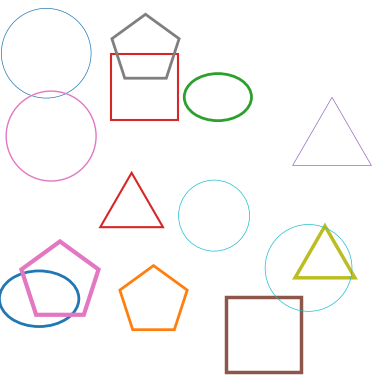[{"shape": "oval", "thickness": 2, "radius": 0.52, "center": [0.102, 0.224]}, {"shape": "circle", "thickness": 0.5, "radius": 0.58, "center": [0.12, 0.862]}, {"shape": "pentagon", "thickness": 2, "radius": 0.46, "center": [0.399, 0.218]}, {"shape": "oval", "thickness": 2, "radius": 0.44, "center": [0.566, 0.748]}, {"shape": "triangle", "thickness": 1.5, "radius": 0.47, "center": [0.342, 0.457]}, {"shape": "square", "thickness": 1.5, "radius": 0.43, "center": [0.375, 0.773]}, {"shape": "triangle", "thickness": 0.5, "radius": 0.59, "center": [0.862, 0.629]}, {"shape": "square", "thickness": 2.5, "radius": 0.48, "center": [0.685, 0.131]}, {"shape": "pentagon", "thickness": 3, "radius": 0.53, "center": [0.156, 0.268]}, {"shape": "circle", "thickness": 1, "radius": 0.58, "center": [0.133, 0.647]}, {"shape": "pentagon", "thickness": 2, "radius": 0.46, "center": [0.378, 0.871]}, {"shape": "triangle", "thickness": 2.5, "radius": 0.45, "center": [0.844, 0.323]}, {"shape": "circle", "thickness": 0.5, "radius": 0.46, "center": [0.556, 0.44]}, {"shape": "circle", "thickness": 0.5, "radius": 0.56, "center": [0.801, 0.304]}]